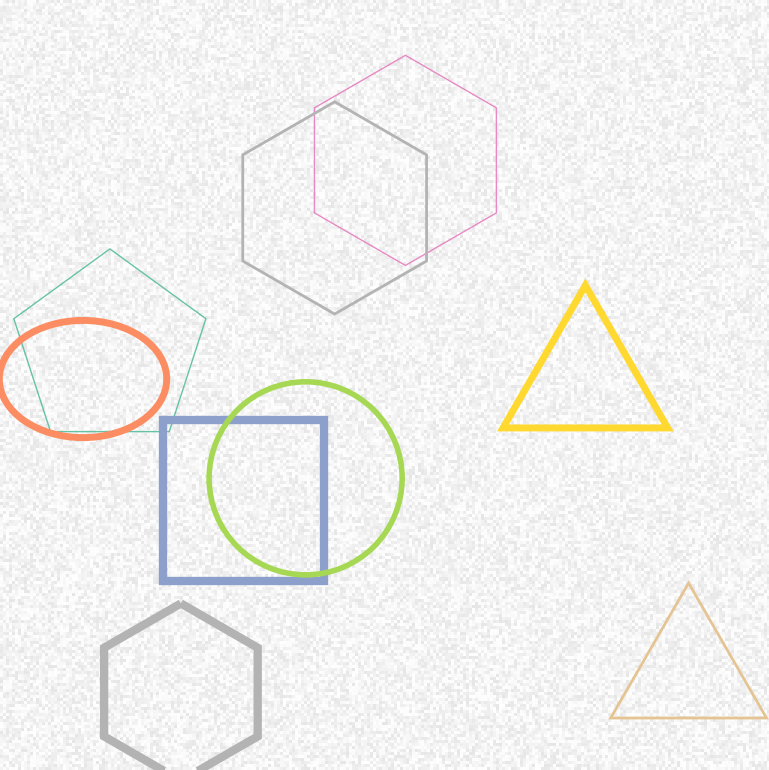[{"shape": "pentagon", "thickness": 0.5, "radius": 0.66, "center": [0.143, 0.546]}, {"shape": "oval", "thickness": 2.5, "radius": 0.54, "center": [0.108, 0.508]}, {"shape": "square", "thickness": 3, "radius": 0.52, "center": [0.316, 0.35]}, {"shape": "hexagon", "thickness": 0.5, "radius": 0.68, "center": [0.527, 0.792]}, {"shape": "circle", "thickness": 2, "radius": 0.63, "center": [0.397, 0.379]}, {"shape": "triangle", "thickness": 2.5, "radius": 0.62, "center": [0.76, 0.506]}, {"shape": "triangle", "thickness": 1, "radius": 0.58, "center": [0.894, 0.126]}, {"shape": "hexagon", "thickness": 3, "radius": 0.58, "center": [0.235, 0.101]}, {"shape": "hexagon", "thickness": 1, "radius": 0.69, "center": [0.435, 0.73]}]